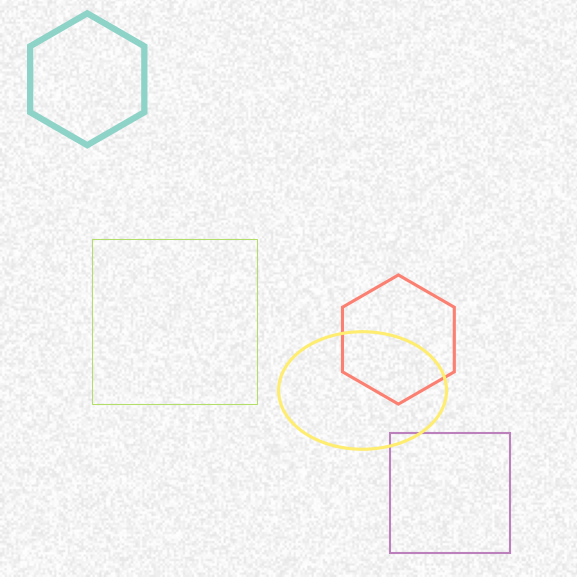[{"shape": "hexagon", "thickness": 3, "radius": 0.57, "center": [0.151, 0.862]}, {"shape": "hexagon", "thickness": 1.5, "radius": 0.56, "center": [0.69, 0.411]}, {"shape": "square", "thickness": 0.5, "radius": 0.71, "center": [0.302, 0.443]}, {"shape": "square", "thickness": 1, "radius": 0.52, "center": [0.779, 0.145]}, {"shape": "oval", "thickness": 1.5, "radius": 0.73, "center": [0.628, 0.323]}]